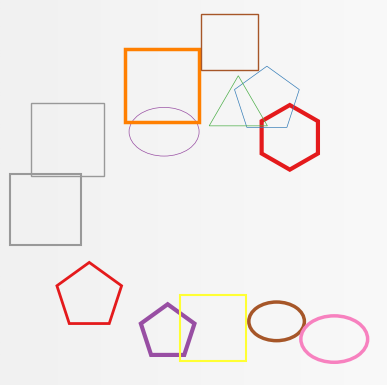[{"shape": "hexagon", "thickness": 3, "radius": 0.42, "center": [0.748, 0.643]}, {"shape": "pentagon", "thickness": 2, "radius": 0.44, "center": [0.23, 0.231]}, {"shape": "pentagon", "thickness": 0.5, "radius": 0.44, "center": [0.689, 0.74]}, {"shape": "triangle", "thickness": 0.5, "radius": 0.43, "center": [0.615, 0.717]}, {"shape": "pentagon", "thickness": 3, "radius": 0.36, "center": [0.433, 0.137]}, {"shape": "oval", "thickness": 0.5, "radius": 0.45, "center": [0.423, 0.658]}, {"shape": "square", "thickness": 2.5, "radius": 0.48, "center": [0.417, 0.778]}, {"shape": "square", "thickness": 1.5, "radius": 0.43, "center": [0.549, 0.148]}, {"shape": "square", "thickness": 1, "radius": 0.37, "center": [0.592, 0.891]}, {"shape": "oval", "thickness": 2.5, "radius": 0.36, "center": [0.714, 0.165]}, {"shape": "oval", "thickness": 2.5, "radius": 0.43, "center": [0.863, 0.119]}, {"shape": "square", "thickness": 1, "radius": 0.47, "center": [0.173, 0.638]}, {"shape": "square", "thickness": 1.5, "radius": 0.46, "center": [0.117, 0.456]}]